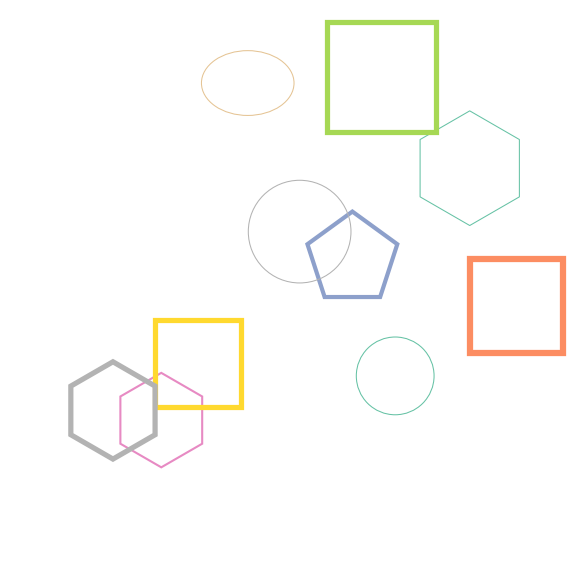[{"shape": "circle", "thickness": 0.5, "radius": 0.34, "center": [0.684, 0.348]}, {"shape": "hexagon", "thickness": 0.5, "radius": 0.5, "center": [0.813, 0.708]}, {"shape": "square", "thickness": 3, "radius": 0.4, "center": [0.895, 0.469]}, {"shape": "pentagon", "thickness": 2, "radius": 0.41, "center": [0.61, 0.551]}, {"shape": "hexagon", "thickness": 1, "radius": 0.41, "center": [0.279, 0.272]}, {"shape": "square", "thickness": 2.5, "radius": 0.47, "center": [0.661, 0.865]}, {"shape": "square", "thickness": 2.5, "radius": 0.38, "center": [0.343, 0.369]}, {"shape": "oval", "thickness": 0.5, "radius": 0.4, "center": [0.429, 0.855]}, {"shape": "hexagon", "thickness": 2.5, "radius": 0.42, "center": [0.196, 0.288]}, {"shape": "circle", "thickness": 0.5, "radius": 0.44, "center": [0.519, 0.598]}]